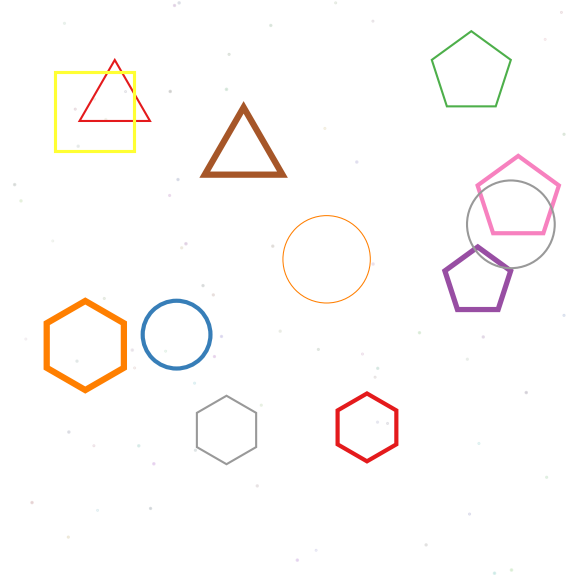[{"shape": "triangle", "thickness": 1, "radius": 0.35, "center": [0.199, 0.825]}, {"shape": "hexagon", "thickness": 2, "radius": 0.29, "center": [0.635, 0.259]}, {"shape": "circle", "thickness": 2, "radius": 0.29, "center": [0.306, 0.42]}, {"shape": "pentagon", "thickness": 1, "radius": 0.36, "center": [0.816, 0.873]}, {"shape": "pentagon", "thickness": 2.5, "radius": 0.3, "center": [0.827, 0.512]}, {"shape": "hexagon", "thickness": 3, "radius": 0.39, "center": [0.148, 0.401]}, {"shape": "circle", "thickness": 0.5, "radius": 0.38, "center": [0.566, 0.55]}, {"shape": "square", "thickness": 1.5, "radius": 0.34, "center": [0.164, 0.806]}, {"shape": "triangle", "thickness": 3, "radius": 0.39, "center": [0.422, 0.736]}, {"shape": "pentagon", "thickness": 2, "radius": 0.37, "center": [0.897, 0.655]}, {"shape": "circle", "thickness": 1, "radius": 0.38, "center": [0.885, 0.611]}, {"shape": "hexagon", "thickness": 1, "radius": 0.3, "center": [0.392, 0.255]}]